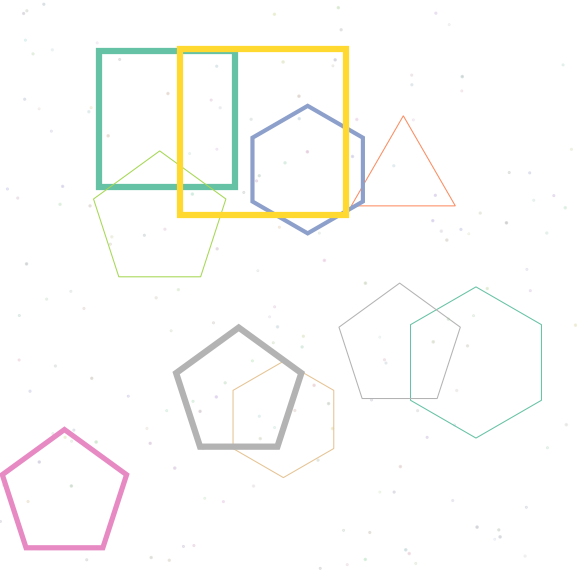[{"shape": "hexagon", "thickness": 0.5, "radius": 0.65, "center": [0.824, 0.371]}, {"shape": "square", "thickness": 3, "radius": 0.59, "center": [0.289, 0.793]}, {"shape": "triangle", "thickness": 0.5, "radius": 0.52, "center": [0.698, 0.695]}, {"shape": "hexagon", "thickness": 2, "radius": 0.55, "center": [0.533, 0.705]}, {"shape": "pentagon", "thickness": 2.5, "radius": 0.57, "center": [0.112, 0.142]}, {"shape": "pentagon", "thickness": 0.5, "radius": 0.6, "center": [0.277, 0.617]}, {"shape": "square", "thickness": 3, "radius": 0.72, "center": [0.455, 0.771]}, {"shape": "hexagon", "thickness": 0.5, "radius": 0.5, "center": [0.491, 0.273]}, {"shape": "pentagon", "thickness": 3, "radius": 0.57, "center": [0.413, 0.318]}, {"shape": "pentagon", "thickness": 0.5, "radius": 0.55, "center": [0.692, 0.398]}]